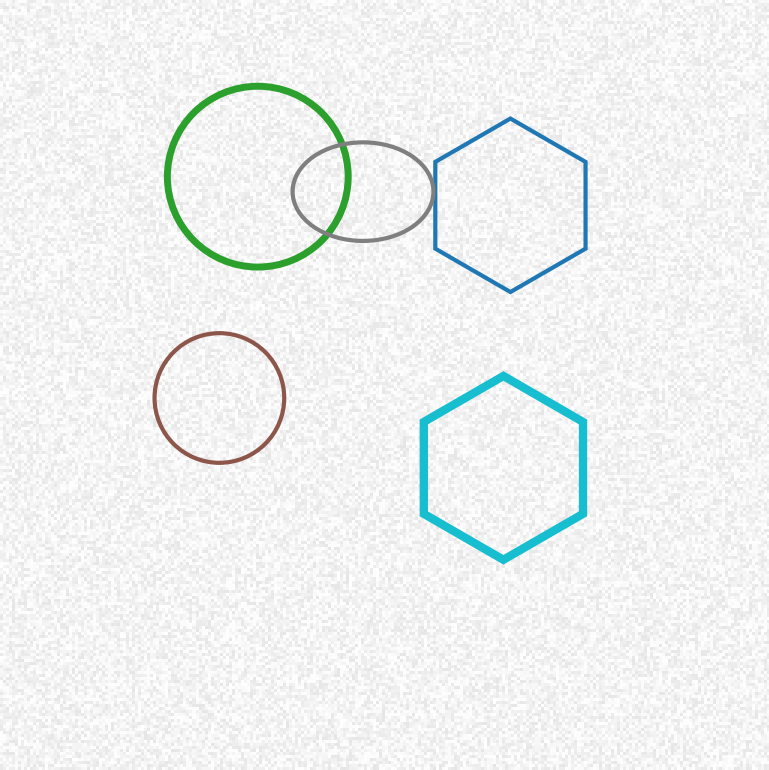[{"shape": "hexagon", "thickness": 1.5, "radius": 0.56, "center": [0.663, 0.733]}, {"shape": "circle", "thickness": 2.5, "radius": 0.59, "center": [0.335, 0.771]}, {"shape": "circle", "thickness": 1.5, "radius": 0.42, "center": [0.285, 0.483]}, {"shape": "oval", "thickness": 1.5, "radius": 0.46, "center": [0.471, 0.751]}, {"shape": "hexagon", "thickness": 3, "radius": 0.6, "center": [0.654, 0.392]}]